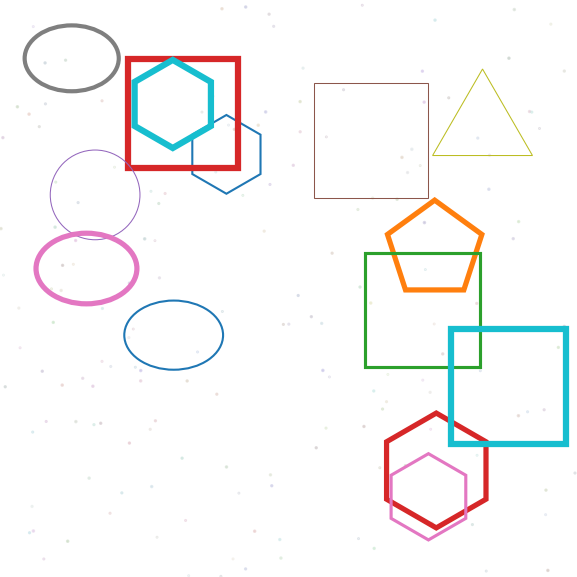[{"shape": "hexagon", "thickness": 1, "radius": 0.34, "center": [0.392, 0.732]}, {"shape": "oval", "thickness": 1, "radius": 0.43, "center": [0.301, 0.419]}, {"shape": "pentagon", "thickness": 2.5, "radius": 0.43, "center": [0.753, 0.567]}, {"shape": "square", "thickness": 1.5, "radius": 0.49, "center": [0.732, 0.462]}, {"shape": "square", "thickness": 3, "radius": 0.47, "center": [0.317, 0.803]}, {"shape": "hexagon", "thickness": 2.5, "radius": 0.5, "center": [0.755, 0.184]}, {"shape": "circle", "thickness": 0.5, "radius": 0.39, "center": [0.165, 0.662]}, {"shape": "square", "thickness": 0.5, "radius": 0.5, "center": [0.643, 0.756]}, {"shape": "hexagon", "thickness": 1.5, "radius": 0.37, "center": [0.742, 0.139]}, {"shape": "oval", "thickness": 2.5, "radius": 0.44, "center": [0.15, 0.534]}, {"shape": "oval", "thickness": 2, "radius": 0.41, "center": [0.124, 0.898]}, {"shape": "triangle", "thickness": 0.5, "radius": 0.5, "center": [0.836, 0.78]}, {"shape": "square", "thickness": 3, "radius": 0.5, "center": [0.88, 0.33]}, {"shape": "hexagon", "thickness": 3, "radius": 0.38, "center": [0.299, 0.819]}]